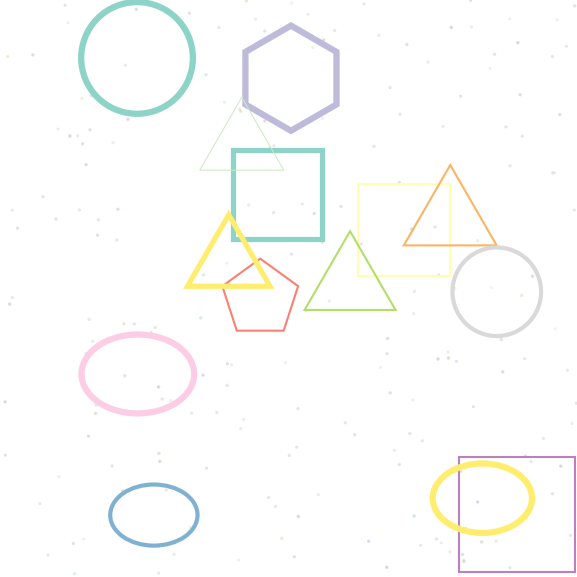[{"shape": "circle", "thickness": 3, "radius": 0.48, "center": [0.237, 0.899]}, {"shape": "square", "thickness": 2.5, "radius": 0.38, "center": [0.481, 0.662]}, {"shape": "square", "thickness": 1, "radius": 0.4, "center": [0.7, 0.601]}, {"shape": "hexagon", "thickness": 3, "radius": 0.46, "center": [0.504, 0.864]}, {"shape": "pentagon", "thickness": 1, "radius": 0.34, "center": [0.451, 0.482]}, {"shape": "oval", "thickness": 2, "radius": 0.38, "center": [0.266, 0.107]}, {"shape": "triangle", "thickness": 1, "radius": 0.46, "center": [0.78, 0.621]}, {"shape": "triangle", "thickness": 1, "radius": 0.45, "center": [0.606, 0.508]}, {"shape": "oval", "thickness": 3, "radius": 0.49, "center": [0.239, 0.352]}, {"shape": "circle", "thickness": 2, "radius": 0.38, "center": [0.86, 0.494]}, {"shape": "square", "thickness": 1, "radius": 0.5, "center": [0.895, 0.108]}, {"shape": "triangle", "thickness": 0.5, "radius": 0.42, "center": [0.419, 0.746]}, {"shape": "oval", "thickness": 3, "radius": 0.43, "center": [0.835, 0.136]}, {"shape": "triangle", "thickness": 2.5, "radius": 0.41, "center": [0.396, 0.545]}]